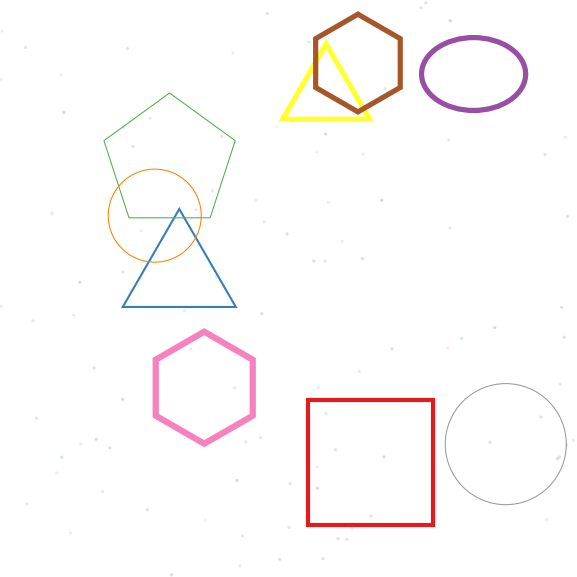[{"shape": "square", "thickness": 2, "radius": 0.54, "center": [0.642, 0.198]}, {"shape": "triangle", "thickness": 1, "radius": 0.57, "center": [0.31, 0.524]}, {"shape": "pentagon", "thickness": 0.5, "radius": 0.6, "center": [0.294, 0.719]}, {"shape": "oval", "thickness": 2.5, "radius": 0.45, "center": [0.82, 0.871]}, {"shape": "circle", "thickness": 0.5, "radius": 0.4, "center": [0.268, 0.626]}, {"shape": "triangle", "thickness": 2.5, "radius": 0.43, "center": [0.565, 0.836]}, {"shape": "hexagon", "thickness": 2.5, "radius": 0.42, "center": [0.62, 0.89]}, {"shape": "hexagon", "thickness": 3, "radius": 0.48, "center": [0.354, 0.328]}, {"shape": "circle", "thickness": 0.5, "radius": 0.52, "center": [0.876, 0.23]}]